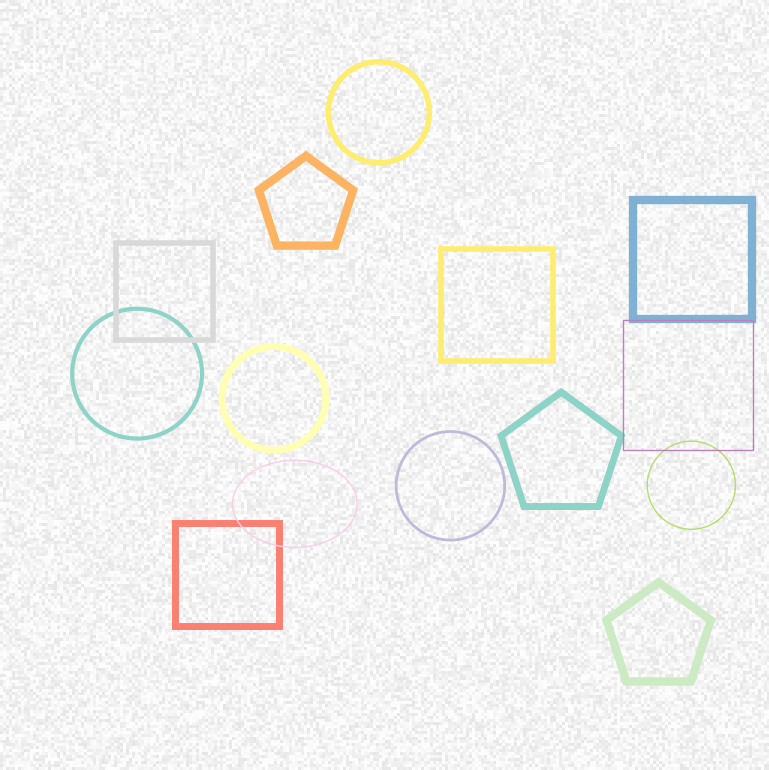[{"shape": "circle", "thickness": 1.5, "radius": 0.42, "center": [0.178, 0.515]}, {"shape": "pentagon", "thickness": 2.5, "radius": 0.41, "center": [0.729, 0.409]}, {"shape": "circle", "thickness": 2.5, "radius": 0.34, "center": [0.356, 0.483]}, {"shape": "circle", "thickness": 1, "radius": 0.35, "center": [0.585, 0.369]}, {"shape": "square", "thickness": 2.5, "radius": 0.34, "center": [0.295, 0.254]}, {"shape": "square", "thickness": 3, "radius": 0.39, "center": [0.899, 0.663]}, {"shape": "pentagon", "thickness": 3, "radius": 0.32, "center": [0.397, 0.733]}, {"shape": "circle", "thickness": 0.5, "radius": 0.29, "center": [0.898, 0.37]}, {"shape": "oval", "thickness": 0.5, "radius": 0.4, "center": [0.383, 0.346]}, {"shape": "square", "thickness": 2, "radius": 0.31, "center": [0.214, 0.622]}, {"shape": "square", "thickness": 0.5, "radius": 0.42, "center": [0.894, 0.5]}, {"shape": "pentagon", "thickness": 3, "radius": 0.36, "center": [0.855, 0.173]}, {"shape": "circle", "thickness": 2, "radius": 0.33, "center": [0.492, 0.854]}, {"shape": "square", "thickness": 2, "radius": 0.36, "center": [0.645, 0.604]}]